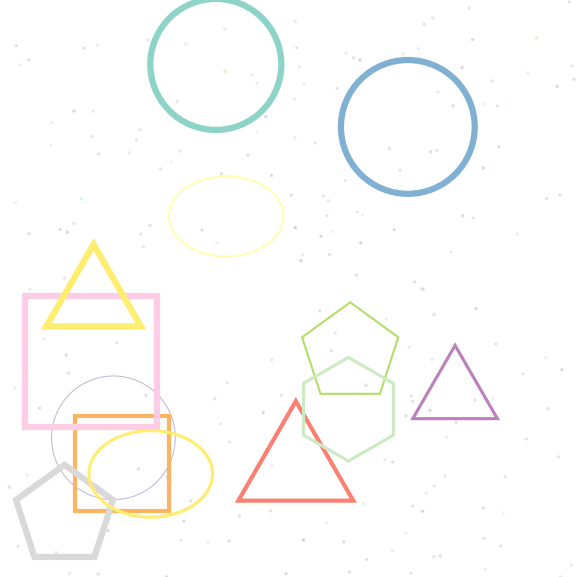[{"shape": "circle", "thickness": 3, "radius": 0.57, "center": [0.374, 0.888]}, {"shape": "oval", "thickness": 1, "radius": 0.5, "center": [0.392, 0.625]}, {"shape": "circle", "thickness": 0.5, "radius": 0.54, "center": [0.196, 0.241]}, {"shape": "triangle", "thickness": 2, "radius": 0.57, "center": [0.512, 0.19]}, {"shape": "circle", "thickness": 3, "radius": 0.58, "center": [0.706, 0.779]}, {"shape": "square", "thickness": 2, "radius": 0.41, "center": [0.212, 0.197]}, {"shape": "pentagon", "thickness": 1, "radius": 0.44, "center": [0.606, 0.388]}, {"shape": "square", "thickness": 3, "radius": 0.57, "center": [0.158, 0.373]}, {"shape": "pentagon", "thickness": 3, "radius": 0.44, "center": [0.112, 0.106]}, {"shape": "triangle", "thickness": 1.5, "radius": 0.42, "center": [0.788, 0.316]}, {"shape": "hexagon", "thickness": 1.5, "radius": 0.45, "center": [0.603, 0.29]}, {"shape": "triangle", "thickness": 3, "radius": 0.47, "center": [0.162, 0.481]}, {"shape": "oval", "thickness": 1.5, "radius": 0.54, "center": [0.261, 0.179]}]